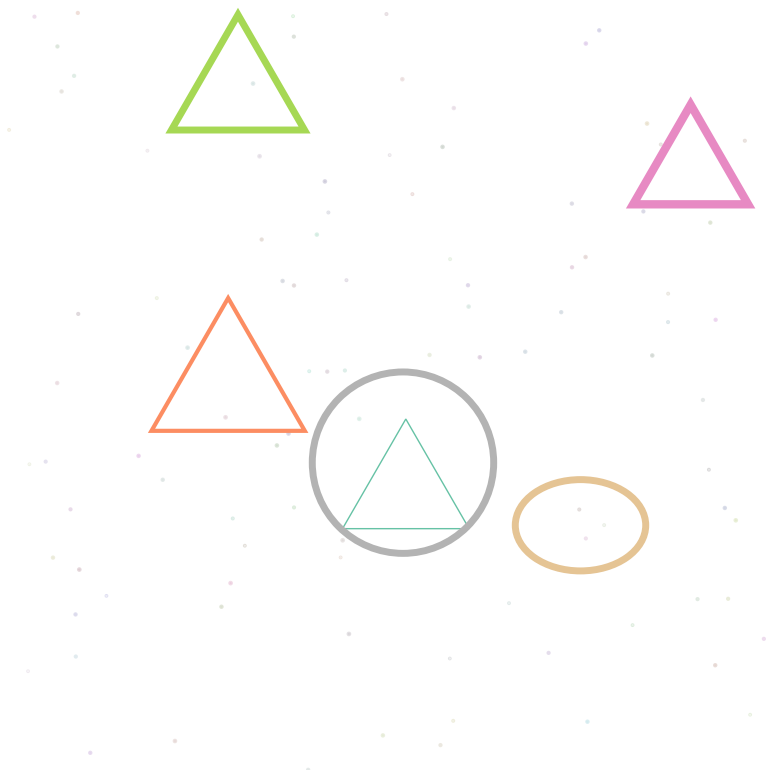[{"shape": "triangle", "thickness": 0.5, "radius": 0.47, "center": [0.527, 0.361]}, {"shape": "triangle", "thickness": 1.5, "radius": 0.57, "center": [0.296, 0.498]}, {"shape": "triangle", "thickness": 3, "radius": 0.43, "center": [0.897, 0.778]}, {"shape": "triangle", "thickness": 2.5, "radius": 0.5, "center": [0.309, 0.881]}, {"shape": "oval", "thickness": 2.5, "radius": 0.42, "center": [0.754, 0.318]}, {"shape": "circle", "thickness": 2.5, "radius": 0.59, "center": [0.523, 0.399]}]